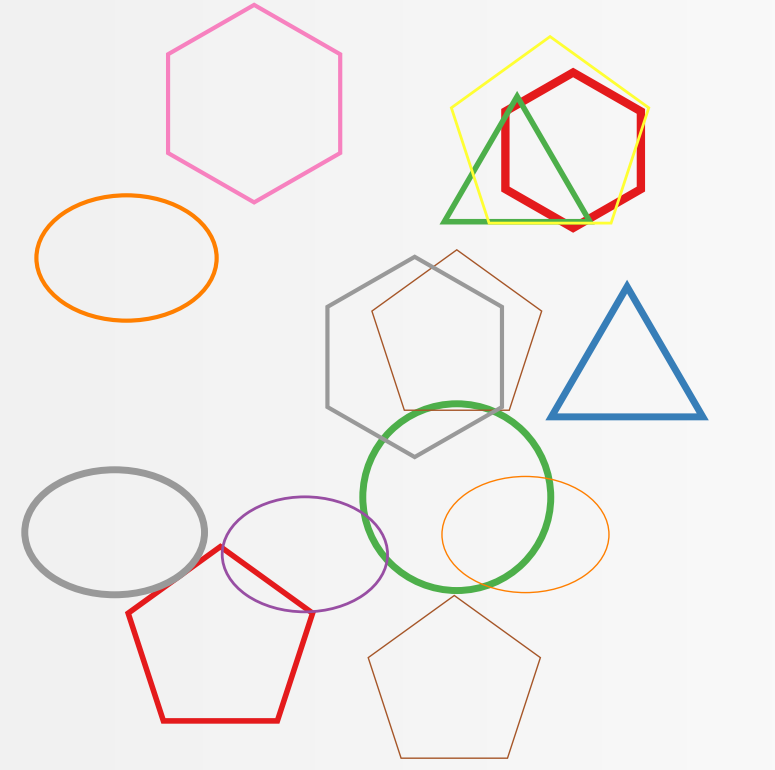[{"shape": "pentagon", "thickness": 2, "radius": 0.63, "center": [0.284, 0.165]}, {"shape": "hexagon", "thickness": 3, "radius": 0.5, "center": [0.74, 0.805]}, {"shape": "triangle", "thickness": 2.5, "radius": 0.56, "center": [0.809, 0.515]}, {"shape": "triangle", "thickness": 2, "radius": 0.54, "center": [0.667, 0.766]}, {"shape": "circle", "thickness": 2.5, "radius": 0.61, "center": [0.589, 0.354]}, {"shape": "oval", "thickness": 1, "radius": 0.53, "center": [0.393, 0.28]}, {"shape": "oval", "thickness": 1.5, "radius": 0.58, "center": [0.163, 0.665]}, {"shape": "oval", "thickness": 0.5, "radius": 0.54, "center": [0.678, 0.306]}, {"shape": "pentagon", "thickness": 1, "radius": 0.67, "center": [0.71, 0.819]}, {"shape": "pentagon", "thickness": 0.5, "radius": 0.58, "center": [0.586, 0.11]}, {"shape": "pentagon", "thickness": 0.5, "radius": 0.58, "center": [0.589, 0.56]}, {"shape": "hexagon", "thickness": 1.5, "radius": 0.64, "center": [0.328, 0.865]}, {"shape": "hexagon", "thickness": 1.5, "radius": 0.65, "center": [0.535, 0.536]}, {"shape": "oval", "thickness": 2.5, "radius": 0.58, "center": [0.148, 0.309]}]